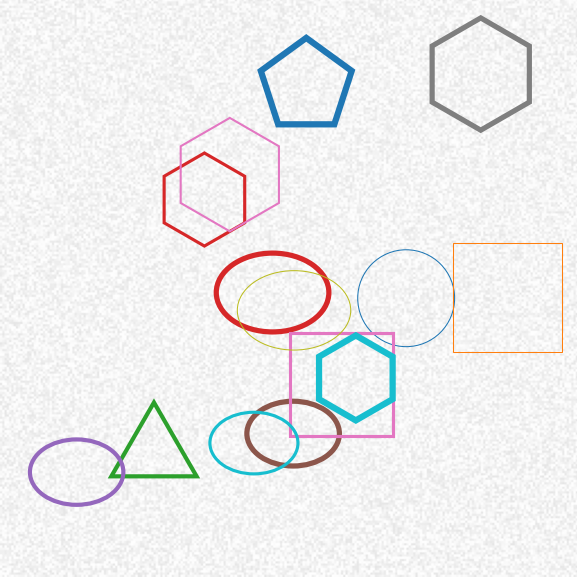[{"shape": "pentagon", "thickness": 3, "radius": 0.41, "center": [0.53, 0.851]}, {"shape": "circle", "thickness": 0.5, "radius": 0.42, "center": [0.703, 0.483]}, {"shape": "square", "thickness": 0.5, "radius": 0.47, "center": [0.879, 0.484]}, {"shape": "triangle", "thickness": 2, "radius": 0.43, "center": [0.267, 0.217]}, {"shape": "oval", "thickness": 2.5, "radius": 0.49, "center": [0.472, 0.493]}, {"shape": "hexagon", "thickness": 1.5, "radius": 0.4, "center": [0.354, 0.654]}, {"shape": "oval", "thickness": 2, "radius": 0.4, "center": [0.133, 0.182]}, {"shape": "oval", "thickness": 2.5, "radius": 0.4, "center": [0.508, 0.248]}, {"shape": "hexagon", "thickness": 1, "radius": 0.49, "center": [0.398, 0.697]}, {"shape": "square", "thickness": 1.5, "radius": 0.44, "center": [0.592, 0.333]}, {"shape": "hexagon", "thickness": 2.5, "radius": 0.49, "center": [0.832, 0.871]}, {"shape": "oval", "thickness": 0.5, "radius": 0.49, "center": [0.509, 0.462]}, {"shape": "hexagon", "thickness": 3, "radius": 0.37, "center": [0.616, 0.345]}, {"shape": "oval", "thickness": 1.5, "radius": 0.38, "center": [0.44, 0.232]}]